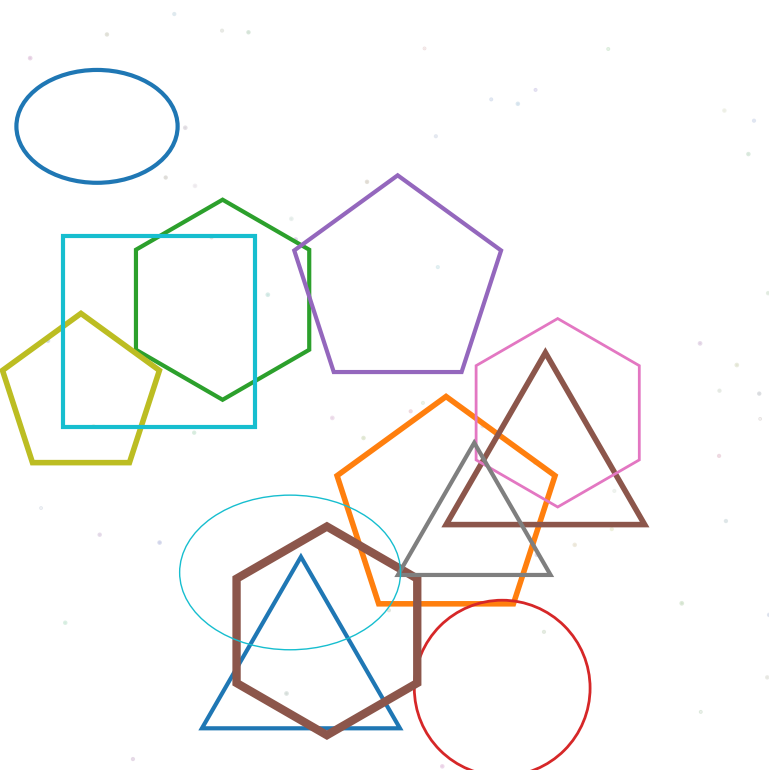[{"shape": "oval", "thickness": 1.5, "radius": 0.52, "center": [0.126, 0.836]}, {"shape": "triangle", "thickness": 1.5, "radius": 0.74, "center": [0.391, 0.128]}, {"shape": "pentagon", "thickness": 2, "radius": 0.74, "center": [0.579, 0.336]}, {"shape": "hexagon", "thickness": 1.5, "radius": 0.65, "center": [0.289, 0.611]}, {"shape": "circle", "thickness": 1, "radius": 0.57, "center": [0.652, 0.106]}, {"shape": "pentagon", "thickness": 1.5, "radius": 0.71, "center": [0.516, 0.631]}, {"shape": "triangle", "thickness": 2, "radius": 0.74, "center": [0.708, 0.393]}, {"shape": "hexagon", "thickness": 3, "radius": 0.68, "center": [0.425, 0.181]}, {"shape": "hexagon", "thickness": 1, "radius": 0.61, "center": [0.724, 0.464]}, {"shape": "triangle", "thickness": 1.5, "radius": 0.57, "center": [0.616, 0.311]}, {"shape": "pentagon", "thickness": 2, "radius": 0.54, "center": [0.105, 0.486]}, {"shape": "square", "thickness": 1.5, "radius": 0.62, "center": [0.207, 0.569]}, {"shape": "oval", "thickness": 0.5, "radius": 0.72, "center": [0.377, 0.257]}]